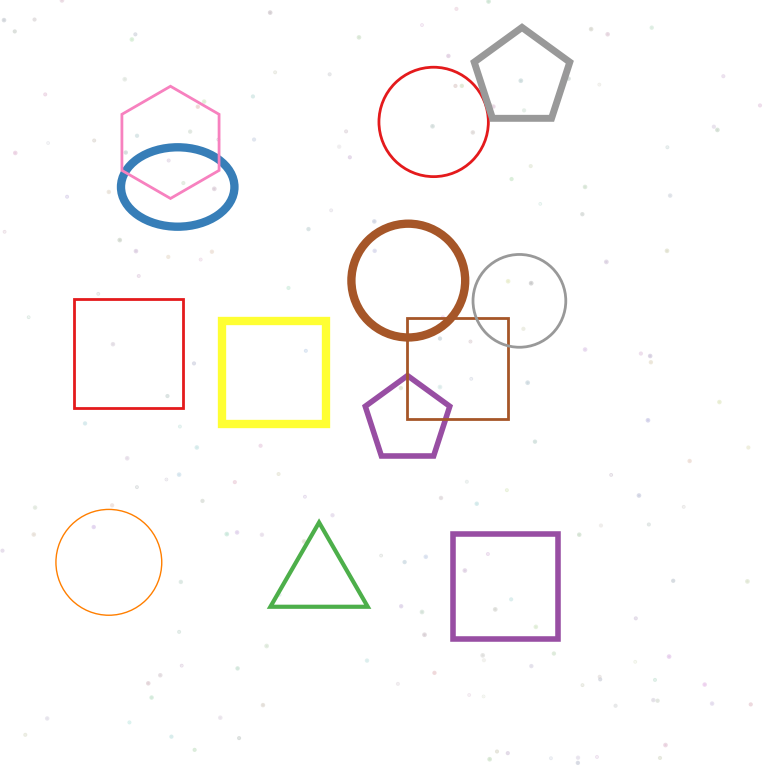[{"shape": "circle", "thickness": 1, "radius": 0.36, "center": [0.563, 0.842]}, {"shape": "square", "thickness": 1, "radius": 0.35, "center": [0.167, 0.54]}, {"shape": "oval", "thickness": 3, "radius": 0.37, "center": [0.231, 0.757]}, {"shape": "triangle", "thickness": 1.5, "radius": 0.37, "center": [0.414, 0.249]}, {"shape": "pentagon", "thickness": 2, "radius": 0.29, "center": [0.529, 0.454]}, {"shape": "square", "thickness": 2, "radius": 0.34, "center": [0.656, 0.238]}, {"shape": "circle", "thickness": 0.5, "radius": 0.34, "center": [0.141, 0.27]}, {"shape": "square", "thickness": 3, "radius": 0.34, "center": [0.356, 0.516]}, {"shape": "square", "thickness": 1, "radius": 0.33, "center": [0.594, 0.521]}, {"shape": "circle", "thickness": 3, "radius": 0.37, "center": [0.53, 0.636]}, {"shape": "hexagon", "thickness": 1, "radius": 0.36, "center": [0.221, 0.815]}, {"shape": "pentagon", "thickness": 2.5, "radius": 0.33, "center": [0.678, 0.899]}, {"shape": "circle", "thickness": 1, "radius": 0.3, "center": [0.675, 0.609]}]